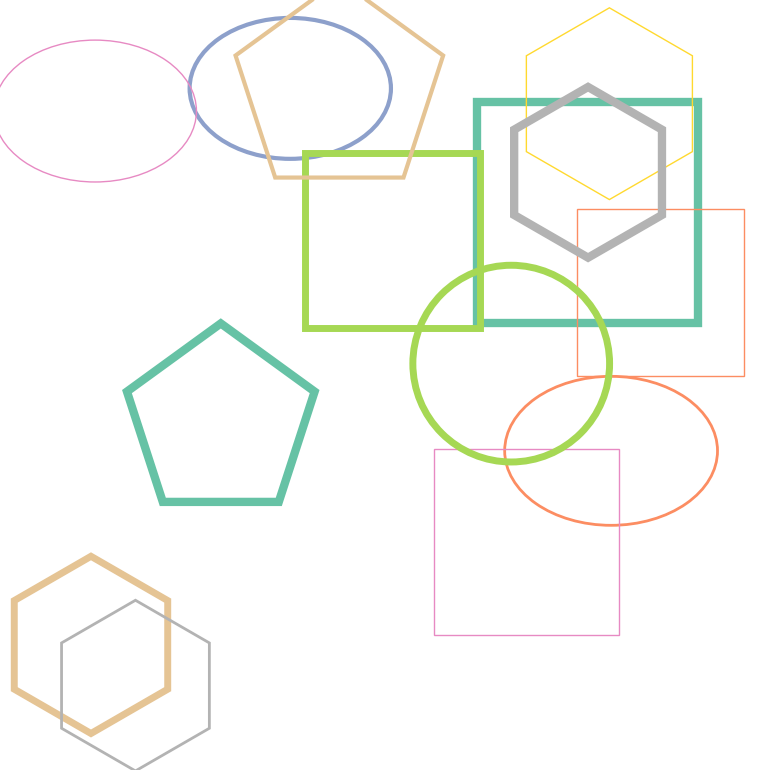[{"shape": "pentagon", "thickness": 3, "radius": 0.64, "center": [0.287, 0.452]}, {"shape": "square", "thickness": 3, "radius": 0.72, "center": [0.763, 0.724]}, {"shape": "oval", "thickness": 1, "radius": 0.69, "center": [0.794, 0.415]}, {"shape": "square", "thickness": 0.5, "radius": 0.54, "center": [0.858, 0.62]}, {"shape": "oval", "thickness": 1.5, "radius": 0.65, "center": [0.377, 0.885]}, {"shape": "square", "thickness": 0.5, "radius": 0.6, "center": [0.683, 0.296]}, {"shape": "oval", "thickness": 0.5, "radius": 0.66, "center": [0.124, 0.856]}, {"shape": "square", "thickness": 2.5, "radius": 0.57, "center": [0.51, 0.688]}, {"shape": "circle", "thickness": 2.5, "radius": 0.64, "center": [0.664, 0.528]}, {"shape": "hexagon", "thickness": 0.5, "radius": 0.62, "center": [0.791, 0.865]}, {"shape": "hexagon", "thickness": 2.5, "radius": 0.58, "center": [0.118, 0.162]}, {"shape": "pentagon", "thickness": 1.5, "radius": 0.71, "center": [0.441, 0.884]}, {"shape": "hexagon", "thickness": 3, "radius": 0.55, "center": [0.764, 0.776]}, {"shape": "hexagon", "thickness": 1, "radius": 0.55, "center": [0.176, 0.11]}]